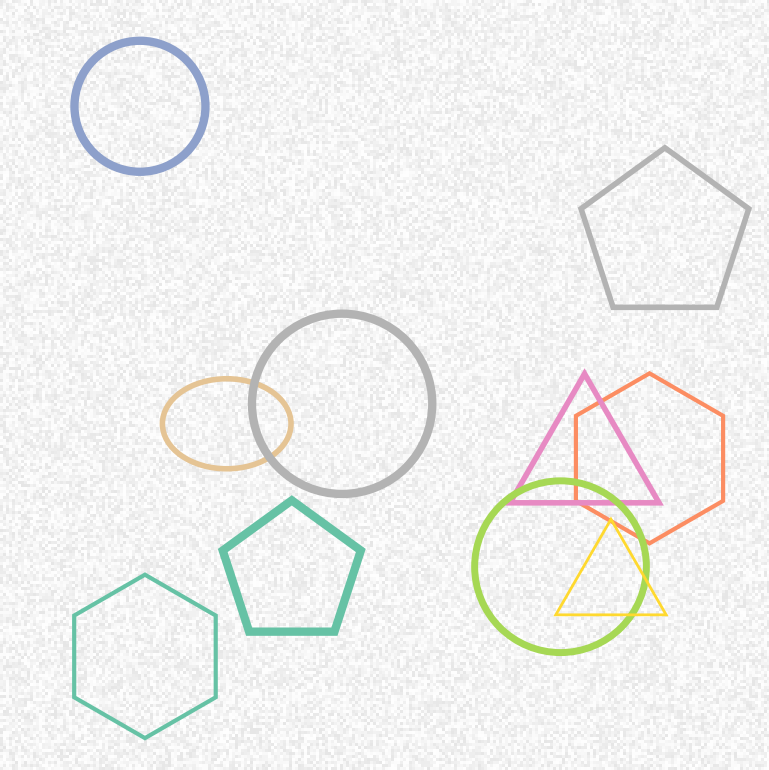[{"shape": "pentagon", "thickness": 3, "radius": 0.47, "center": [0.379, 0.256]}, {"shape": "hexagon", "thickness": 1.5, "radius": 0.53, "center": [0.188, 0.148]}, {"shape": "hexagon", "thickness": 1.5, "radius": 0.55, "center": [0.844, 0.405]}, {"shape": "circle", "thickness": 3, "radius": 0.43, "center": [0.182, 0.862]}, {"shape": "triangle", "thickness": 2, "radius": 0.56, "center": [0.759, 0.403]}, {"shape": "circle", "thickness": 2.5, "radius": 0.56, "center": [0.728, 0.264]}, {"shape": "triangle", "thickness": 1, "radius": 0.41, "center": [0.793, 0.243]}, {"shape": "oval", "thickness": 2, "radius": 0.42, "center": [0.294, 0.45]}, {"shape": "pentagon", "thickness": 2, "radius": 0.57, "center": [0.864, 0.694]}, {"shape": "circle", "thickness": 3, "radius": 0.59, "center": [0.444, 0.476]}]